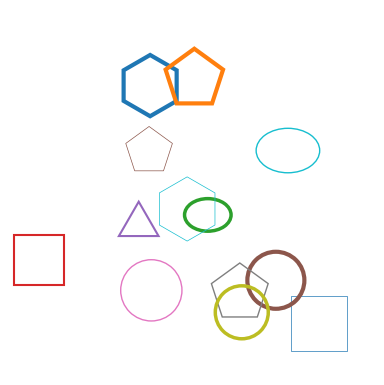[{"shape": "hexagon", "thickness": 3, "radius": 0.4, "center": [0.39, 0.778]}, {"shape": "square", "thickness": 0.5, "radius": 0.36, "center": [0.829, 0.16]}, {"shape": "pentagon", "thickness": 3, "radius": 0.39, "center": [0.505, 0.795]}, {"shape": "oval", "thickness": 2.5, "radius": 0.3, "center": [0.54, 0.442]}, {"shape": "square", "thickness": 1.5, "radius": 0.32, "center": [0.101, 0.325]}, {"shape": "triangle", "thickness": 1.5, "radius": 0.3, "center": [0.36, 0.417]}, {"shape": "circle", "thickness": 3, "radius": 0.37, "center": [0.717, 0.272]}, {"shape": "pentagon", "thickness": 0.5, "radius": 0.32, "center": [0.387, 0.608]}, {"shape": "circle", "thickness": 1, "radius": 0.4, "center": [0.393, 0.246]}, {"shape": "pentagon", "thickness": 1, "radius": 0.39, "center": [0.623, 0.239]}, {"shape": "circle", "thickness": 2.5, "radius": 0.34, "center": [0.628, 0.189]}, {"shape": "hexagon", "thickness": 0.5, "radius": 0.42, "center": [0.486, 0.457]}, {"shape": "oval", "thickness": 1, "radius": 0.41, "center": [0.748, 0.609]}]